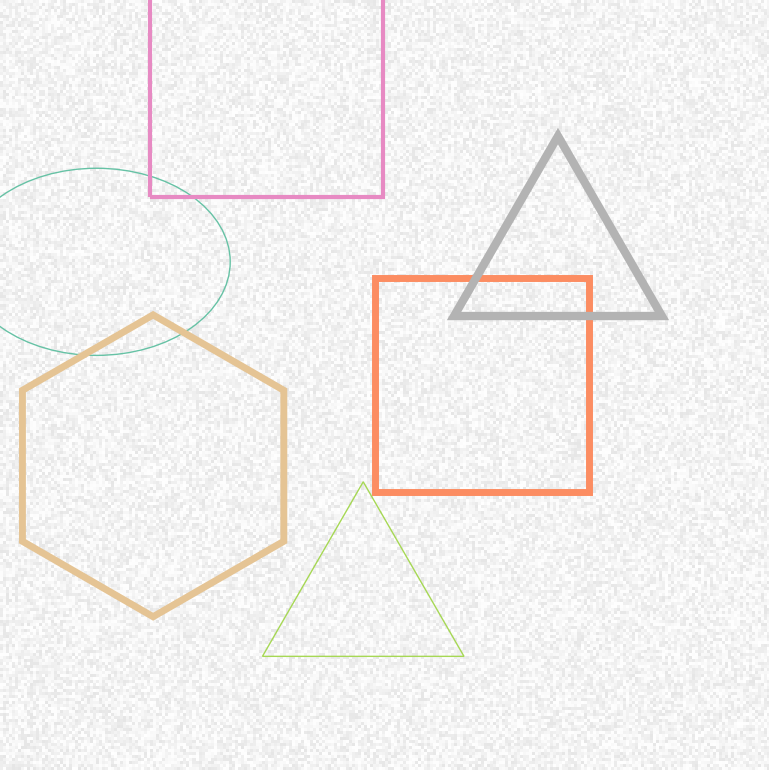[{"shape": "oval", "thickness": 0.5, "radius": 0.87, "center": [0.125, 0.66]}, {"shape": "square", "thickness": 2.5, "radius": 0.69, "center": [0.626, 0.5]}, {"shape": "square", "thickness": 1.5, "radius": 0.76, "center": [0.346, 0.895]}, {"shape": "triangle", "thickness": 0.5, "radius": 0.76, "center": [0.472, 0.223]}, {"shape": "hexagon", "thickness": 2.5, "radius": 0.98, "center": [0.199, 0.395]}, {"shape": "triangle", "thickness": 3, "radius": 0.78, "center": [0.725, 0.667]}]